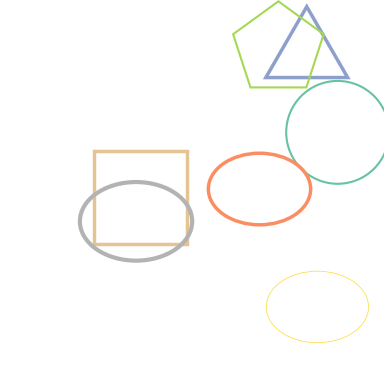[{"shape": "circle", "thickness": 1.5, "radius": 0.67, "center": [0.877, 0.656]}, {"shape": "oval", "thickness": 2.5, "radius": 0.66, "center": [0.674, 0.509]}, {"shape": "triangle", "thickness": 2.5, "radius": 0.61, "center": [0.797, 0.86]}, {"shape": "pentagon", "thickness": 1.5, "radius": 0.62, "center": [0.723, 0.873]}, {"shape": "oval", "thickness": 0.5, "radius": 0.66, "center": [0.824, 0.203]}, {"shape": "square", "thickness": 2.5, "radius": 0.61, "center": [0.366, 0.487]}, {"shape": "oval", "thickness": 3, "radius": 0.73, "center": [0.353, 0.425]}]